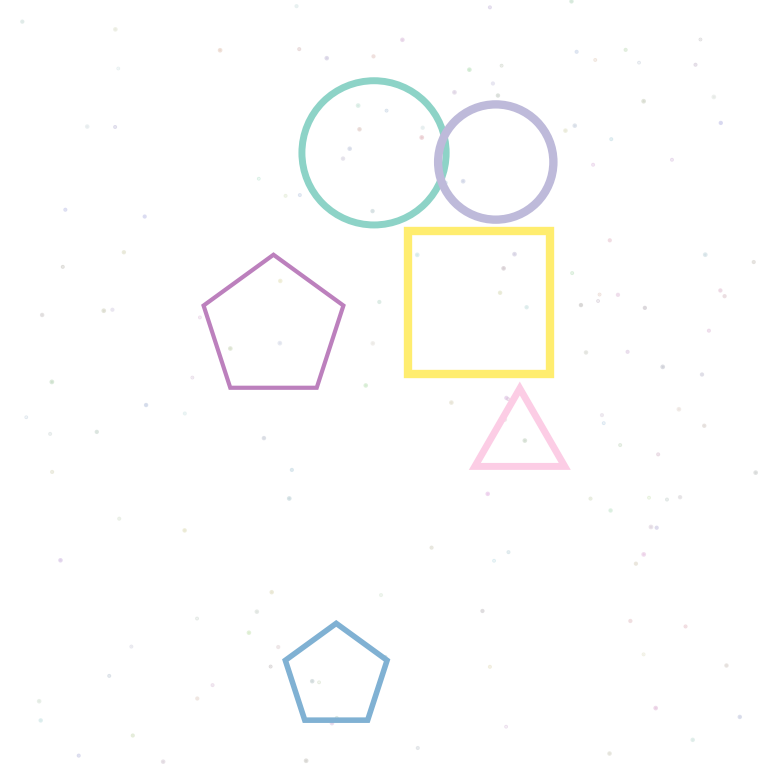[{"shape": "circle", "thickness": 2.5, "radius": 0.47, "center": [0.486, 0.802]}, {"shape": "circle", "thickness": 3, "radius": 0.37, "center": [0.644, 0.79]}, {"shape": "pentagon", "thickness": 2, "radius": 0.35, "center": [0.437, 0.121]}, {"shape": "triangle", "thickness": 2.5, "radius": 0.34, "center": [0.675, 0.428]}, {"shape": "pentagon", "thickness": 1.5, "radius": 0.48, "center": [0.355, 0.574]}, {"shape": "square", "thickness": 3, "radius": 0.46, "center": [0.622, 0.607]}]